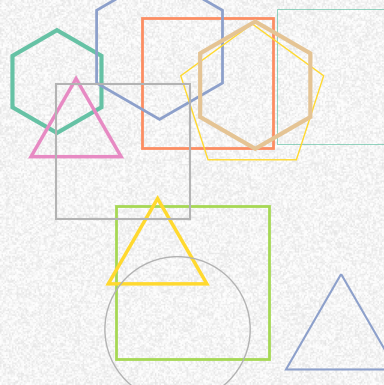[{"shape": "square", "thickness": 0.5, "radius": 0.88, "center": [0.894, 0.802]}, {"shape": "hexagon", "thickness": 3, "radius": 0.67, "center": [0.148, 0.788]}, {"shape": "square", "thickness": 2, "radius": 0.85, "center": [0.538, 0.784]}, {"shape": "hexagon", "thickness": 2, "radius": 0.94, "center": [0.414, 0.879]}, {"shape": "triangle", "thickness": 1.5, "radius": 0.83, "center": [0.886, 0.123]}, {"shape": "triangle", "thickness": 2.5, "radius": 0.68, "center": [0.198, 0.661]}, {"shape": "square", "thickness": 2, "radius": 0.99, "center": [0.5, 0.265]}, {"shape": "triangle", "thickness": 2.5, "radius": 0.74, "center": [0.409, 0.337]}, {"shape": "pentagon", "thickness": 1, "radius": 0.98, "center": [0.655, 0.743]}, {"shape": "hexagon", "thickness": 3, "radius": 0.83, "center": [0.663, 0.779]}, {"shape": "square", "thickness": 1.5, "radius": 0.87, "center": [0.319, 0.606]}, {"shape": "circle", "thickness": 1, "radius": 0.94, "center": [0.461, 0.145]}]